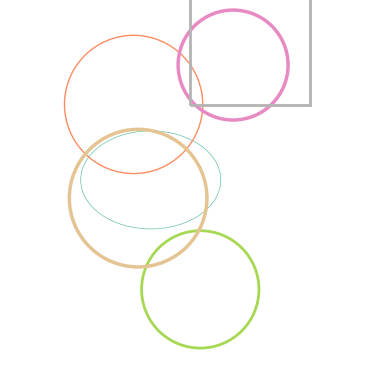[{"shape": "oval", "thickness": 0.5, "radius": 0.91, "center": [0.392, 0.533]}, {"shape": "circle", "thickness": 1, "radius": 0.9, "center": [0.347, 0.729]}, {"shape": "circle", "thickness": 2.5, "radius": 0.71, "center": [0.605, 0.831]}, {"shape": "circle", "thickness": 2, "radius": 0.76, "center": [0.52, 0.248]}, {"shape": "circle", "thickness": 2.5, "radius": 0.89, "center": [0.359, 0.485]}, {"shape": "square", "thickness": 2, "radius": 0.78, "center": [0.651, 0.884]}]